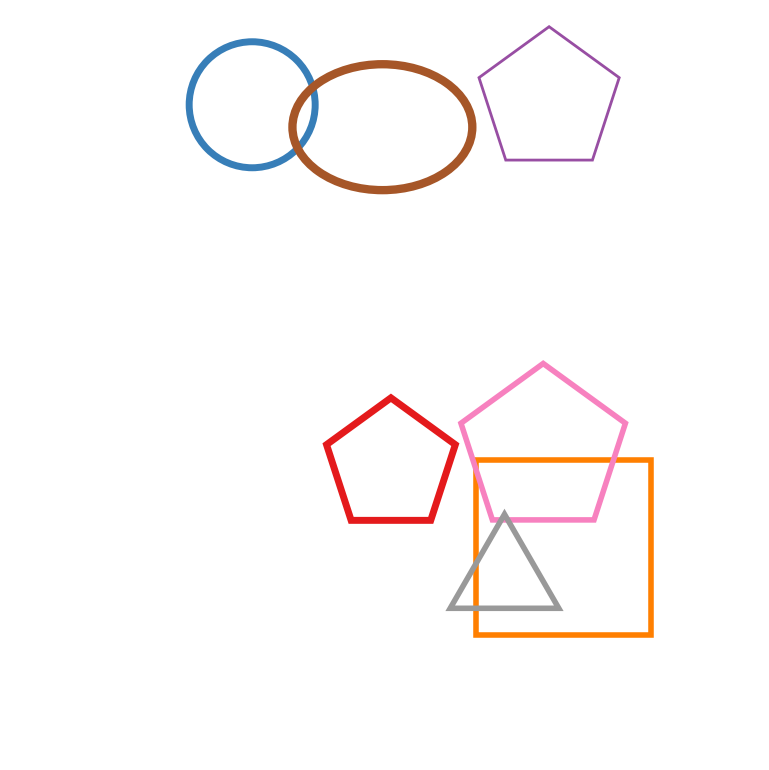[{"shape": "pentagon", "thickness": 2.5, "radius": 0.44, "center": [0.508, 0.395]}, {"shape": "circle", "thickness": 2.5, "radius": 0.41, "center": [0.328, 0.864]}, {"shape": "pentagon", "thickness": 1, "radius": 0.48, "center": [0.713, 0.87]}, {"shape": "square", "thickness": 2, "radius": 0.57, "center": [0.732, 0.289]}, {"shape": "oval", "thickness": 3, "radius": 0.58, "center": [0.497, 0.835]}, {"shape": "pentagon", "thickness": 2, "radius": 0.56, "center": [0.705, 0.416]}, {"shape": "triangle", "thickness": 2, "radius": 0.41, "center": [0.655, 0.251]}]